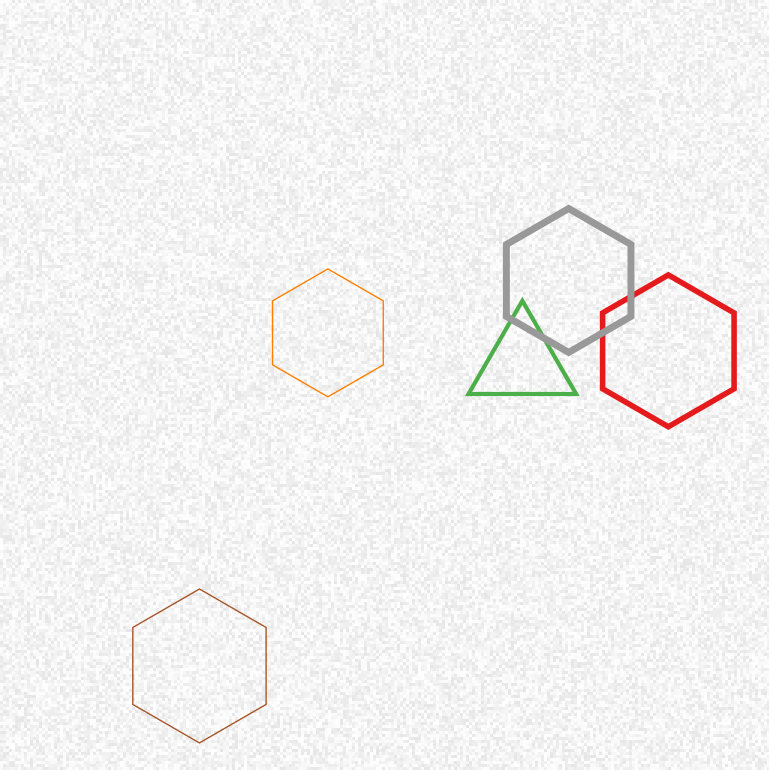[{"shape": "hexagon", "thickness": 2, "radius": 0.49, "center": [0.868, 0.544]}, {"shape": "triangle", "thickness": 1.5, "radius": 0.4, "center": [0.678, 0.529]}, {"shape": "hexagon", "thickness": 0.5, "radius": 0.42, "center": [0.426, 0.568]}, {"shape": "hexagon", "thickness": 0.5, "radius": 0.5, "center": [0.259, 0.135]}, {"shape": "hexagon", "thickness": 2.5, "radius": 0.47, "center": [0.739, 0.636]}]